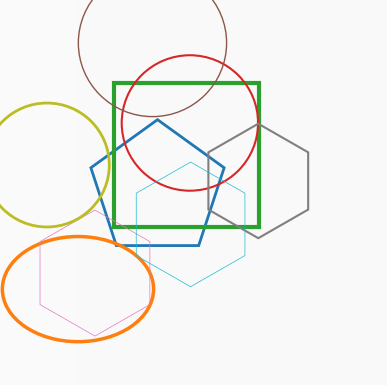[{"shape": "pentagon", "thickness": 2, "radius": 0.9, "center": [0.406, 0.508]}, {"shape": "oval", "thickness": 2.5, "radius": 0.98, "center": [0.201, 0.249]}, {"shape": "square", "thickness": 3, "radius": 0.93, "center": [0.481, 0.597]}, {"shape": "circle", "thickness": 1.5, "radius": 0.88, "center": [0.49, 0.681]}, {"shape": "circle", "thickness": 1, "radius": 0.96, "center": [0.393, 0.888]}, {"shape": "hexagon", "thickness": 0.5, "radius": 0.82, "center": [0.245, 0.291]}, {"shape": "hexagon", "thickness": 1.5, "radius": 0.74, "center": [0.667, 0.53]}, {"shape": "circle", "thickness": 2, "radius": 0.8, "center": [0.121, 0.571]}, {"shape": "hexagon", "thickness": 0.5, "radius": 0.81, "center": [0.492, 0.417]}]